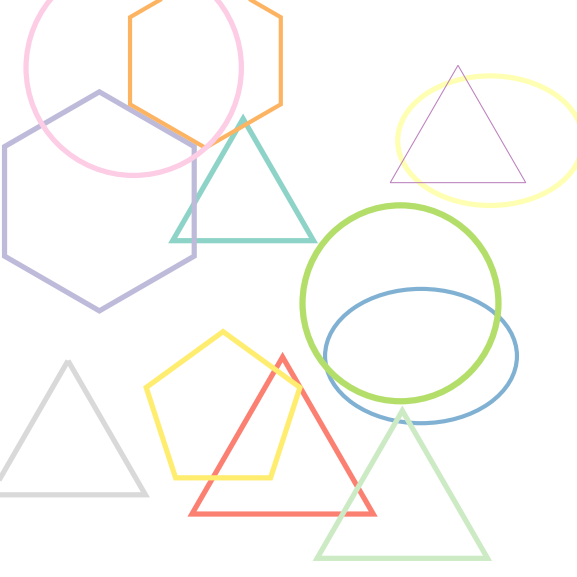[{"shape": "triangle", "thickness": 2.5, "radius": 0.7, "center": [0.421, 0.653]}, {"shape": "oval", "thickness": 2.5, "radius": 0.8, "center": [0.849, 0.756]}, {"shape": "hexagon", "thickness": 2.5, "radius": 0.95, "center": [0.172, 0.65]}, {"shape": "triangle", "thickness": 2.5, "radius": 0.91, "center": [0.489, 0.2]}, {"shape": "oval", "thickness": 2, "radius": 0.83, "center": [0.729, 0.383]}, {"shape": "hexagon", "thickness": 2, "radius": 0.75, "center": [0.356, 0.894]}, {"shape": "circle", "thickness": 3, "radius": 0.85, "center": [0.693, 0.474]}, {"shape": "circle", "thickness": 2.5, "radius": 0.93, "center": [0.232, 0.882]}, {"shape": "triangle", "thickness": 2.5, "radius": 0.77, "center": [0.118, 0.22]}, {"shape": "triangle", "thickness": 0.5, "radius": 0.68, "center": [0.793, 0.751]}, {"shape": "triangle", "thickness": 2.5, "radius": 0.85, "center": [0.697, 0.118]}, {"shape": "pentagon", "thickness": 2.5, "radius": 0.7, "center": [0.386, 0.285]}]